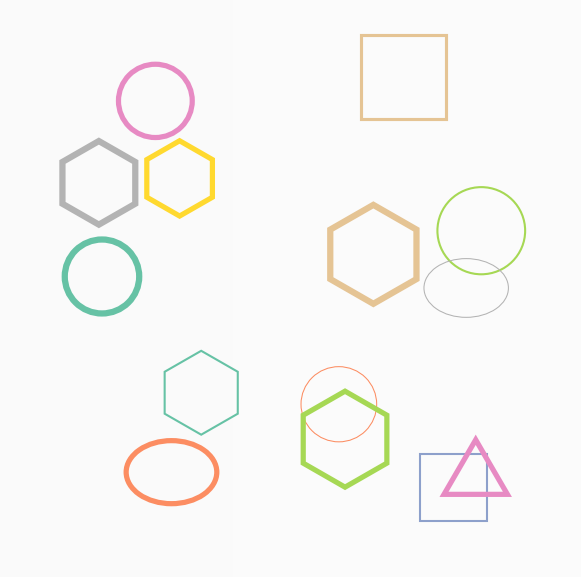[{"shape": "circle", "thickness": 3, "radius": 0.32, "center": [0.175, 0.52]}, {"shape": "hexagon", "thickness": 1, "radius": 0.36, "center": [0.346, 0.319]}, {"shape": "circle", "thickness": 0.5, "radius": 0.33, "center": [0.583, 0.299]}, {"shape": "oval", "thickness": 2.5, "radius": 0.39, "center": [0.295, 0.182]}, {"shape": "square", "thickness": 1, "radius": 0.29, "center": [0.78, 0.156]}, {"shape": "triangle", "thickness": 2.5, "radius": 0.31, "center": [0.818, 0.175]}, {"shape": "circle", "thickness": 2.5, "radius": 0.32, "center": [0.267, 0.824]}, {"shape": "circle", "thickness": 1, "radius": 0.38, "center": [0.828, 0.6]}, {"shape": "hexagon", "thickness": 2.5, "radius": 0.42, "center": [0.594, 0.239]}, {"shape": "hexagon", "thickness": 2.5, "radius": 0.33, "center": [0.309, 0.69]}, {"shape": "square", "thickness": 1.5, "radius": 0.36, "center": [0.694, 0.866]}, {"shape": "hexagon", "thickness": 3, "radius": 0.43, "center": [0.642, 0.559]}, {"shape": "hexagon", "thickness": 3, "radius": 0.36, "center": [0.17, 0.683]}, {"shape": "oval", "thickness": 0.5, "radius": 0.36, "center": [0.802, 0.5]}]